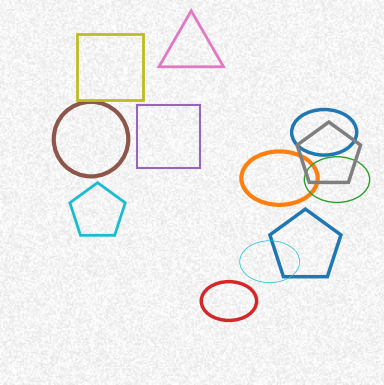[{"shape": "oval", "thickness": 2.5, "radius": 0.42, "center": [0.842, 0.656]}, {"shape": "pentagon", "thickness": 2.5, "radius": 0.49, "center": [0.793, 0.36]}, {"shape": "oval", "thickness": 3, "radius": 0.5, "center": [0.726, 0.537]}, {"shape": "oval", "thickness": 1, "radius": 0.42, "center": [0.875, 0.534]}, {"shape": "oval", "thickness": 2.5, "radius": 0.36, "center": [0.595, 0.218]}, {"shape": "square", "thickness": 1.5, "radius": 0.41, "center": [0.438, 0.645]}, {"shape": "circle", "thickness": 3, "radius": 0.48, "center": [0.236, 0.639]}, {"shape": "triangle", "thickness": 2, "radius": 0.48, "center": [0.497, 0.875]}, {"shape": "pentagon", "thickness": 2.5, "radius": 0.43, "center": [0.854, 0.596]}, {"shape": "square", "thickness": 2, "radius": 0.43, "center": [0.287, 0.827]}, {"shape": "pentagon", "thickness": 2, "radius": 0.38, "center": [0.253, 0.45]}, {"shape": "oval", "thickness": 0.5, "radius": 0.39, "center": [0.701, 0.32]}]